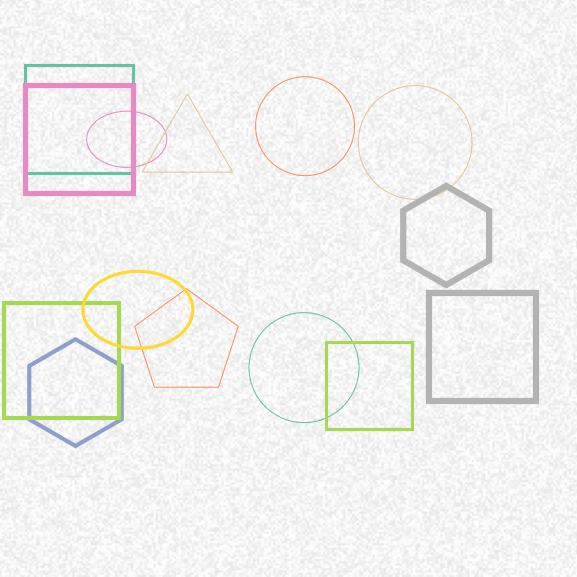[{"shape": "circle", "thickness": 0.5, "radius": 0.48, "center": [0.526, 0.363]}, {"shape": "square", "thickness": 1.5, "radius": 0.47, "center": [0.137, 0.793]}, {"shape": "pentagon", "thickness": 0.5, "radius": 0.47, "center": [0.323, 0.405]}, {"shape": "circle", "thickness": 0.5, "radius": 0.43, "center": [0.528, 0.781]}, {"shape": "hexagon", "thickness": 2, "radius": 0.46, "center": [0.131, 0.319]}, {"shape": "oval", "thickness": 0.5, "radius": 0.35, "center": [0.219, 0.758]}, {"shape": "square", "thickness": 2.5, "radius": 0.47, "center": [0.137, 0.758]}, {"shape": "square", "thickness": 2, "radius": 0.5, "center": [0.107, 0.375]}, {"shape": "square", "thickness": 1.5, "radius": 0.38, "center": [0.639, 0.331]}, {"shape": "oval", "thickness": 1.5, "radius": 0.48, "center": [0.239, 0.463]}, {"shape": "triangle", "thickness": 0.5, "radius": 0.45, "center": [0.325, 0.746]}, {"shape": "circle", "thickness": 0.5, "radius": 0.49, "center": [0.719, 0.752]}, {"shape": "hexagon", "thickness": 3, "radius": 0.43, "center": [0.773, 0.591]}, {"shape": "square", "thickness": 3, "radius": 0.47, "center": [0.835, 0.398]}]